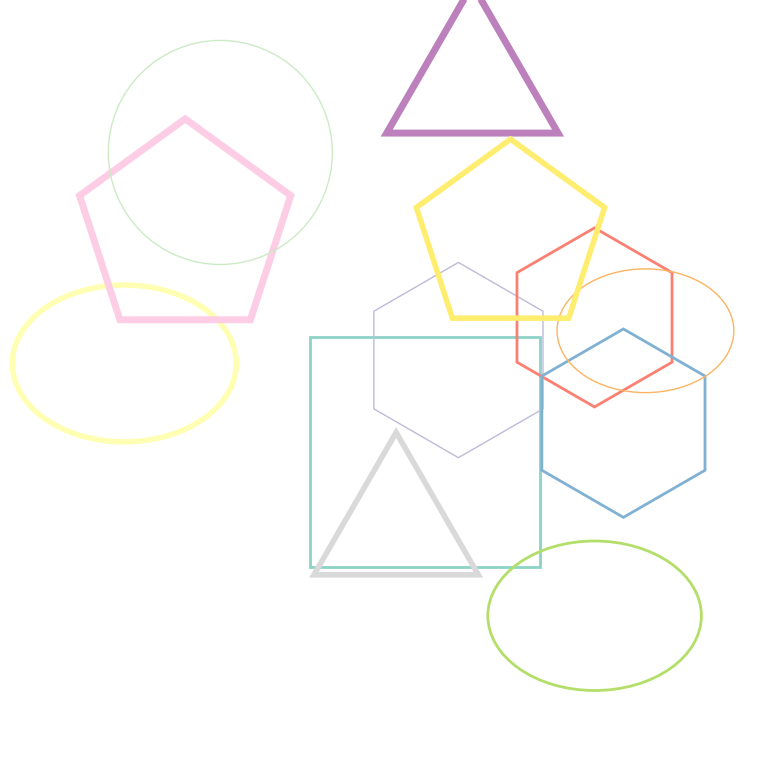[{"shape": "square", "thickness": 1, "radius": 0.75, "center": [0.552, 0.413]}, {"shape": "oval", "thickness": 2, "radius": 0.73, "center": [0.161, 0.528]}, {"shape": "hexagon", "thickness": 0.5, "radius": 0.63, "center": [0.595, 0.532]}, {"shape": "hexagon", "thickness": 1, "radius": 0.58, "center": [0.772, 0.588]}, {"shape": "hexagon", "thickness": 1, "radius": 0.61, "center": [0.81, 0.45]}, {"shape": "oval", "thickness": 0.5, "radius": 0.57, "center": [0.838, 0.57]}, {"shape": "oval", "thickness": 1, "radius": 0.69, "center": [0.772, 0.2]}, {"shape": "pentagon", "thickness": 2.5, "radius": 0.72, "center": [0.24, 0.701]}, {"shape": "triangle", "thickness": 2, "radius": 0.62, "center": [0.514, 0.315]}, {"shape": "triangle", "thickness": 2.5, "radius": 0.64, "center": [0.613, 0.891]}, {"shape": "circle", "thickness": 0.5, "radius": 0.73, "center": [0.286, 0.802]}, {"shape": "pentagon", "thickness": 2, "radius": 0.64, "center": [0.663, 0.691]}]